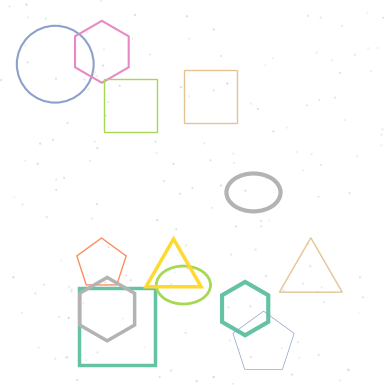[{"shape": "square", "thickness": 2.5, "radius": 0.5, "center": [0.304, 0.152]}, {"shape": "hexagon", "thickness": 3, "radius": 0.35, "center": [0.637, 0.198]}, {"shape": "pentagon", "thickness": 1, "radius": 0.34, "center": [0.264, 0.314]}, {"shape": "circle", "thickness": 1.5, "radius": 0.5, "center": [0.143, 0.833]}, {"shape": "pentagon", "thickness": 0.5, "radius": 0.42, "center": [0.685, 0.108]}, {"shape": "hexagon", "thickness": 1.5, "radius": 0.4, "center": [0.265, 0.865]}, {"shape": "oval", "thickness": 2, "radius": 0.35, "center": [0.476, 0.26]}, {"shape": "square", "thickness": 1, "radius": 0.35, "center": [0.34, 0.727]}, {"shape": "triangle", "thickness": 2.5, "radius": 0.41, "center": [0.451, 0.297]}, {"shape": "triangle", "thickness": 1, "radius": 0.47, "center": [0.807, 0.288]}, {"shape": "square", "thickness": 1, "radius": 0.34, "center": [0.546, 0.749]}, {"shape": "hexagon", "thickness": 2.5, "radius": 0.41, "center": [0.278, 0.197]}, {"shape": "oval", "thickness": 3, "radius": 0.35, "center": [0.658, 0.5]}]